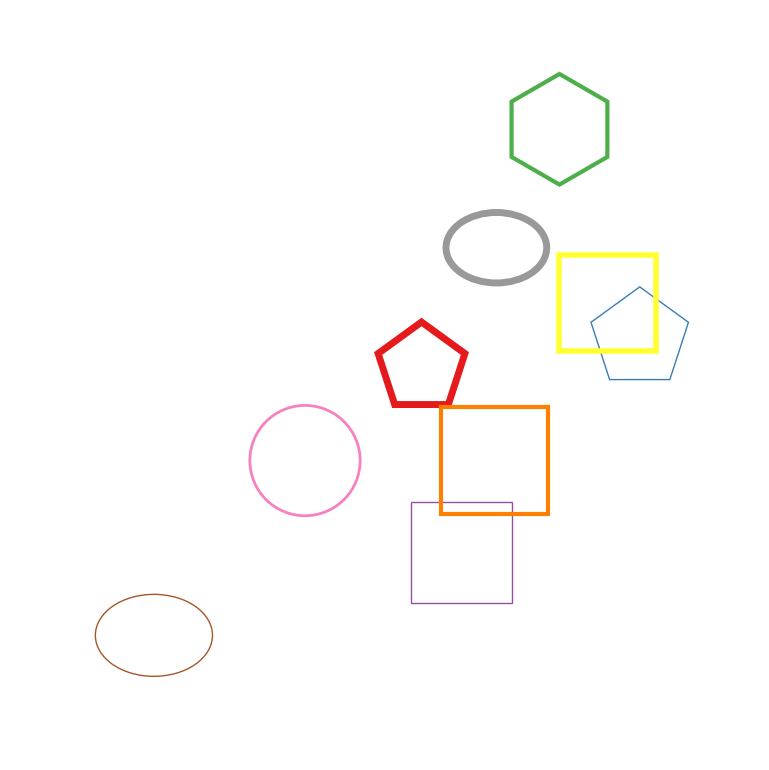[{"shape": "pentagon", "thickness": 2.5, "radius": 0.3, "center": [0.547, 0.523]}, {"shape": "pentagon", "thickness": 0.5, "radius": 0.33, "center": [0.831, 0.561]}, {"shape": "hexagon", "thickness": 1.5, "radius": 0.36, "center": [0.727, 0.832]}, {"shape": "square", "thickness": 0.5, "radius": 0.33, "center": [0.6, 0.283]}, {"shape": "square", "thickness": 1.5, "radius": 0.35, "center": [0.643, 0.402]}, {"shape": "square", "thickness": 2, "radius": 0.31, "center": [0.789, 0.606]}, {"shape": "oval", "thickness": 0.5, "radius": 0.38, "center": [0.2, 0.175]}, {"shape": "circle", "thickness": 1, "radius": 0.36, "center": [0.396, 0.402]}, {"shape": "oval", "thickness": 2.5, "radius": 0.33, "center": [0.645, 0.678]}]